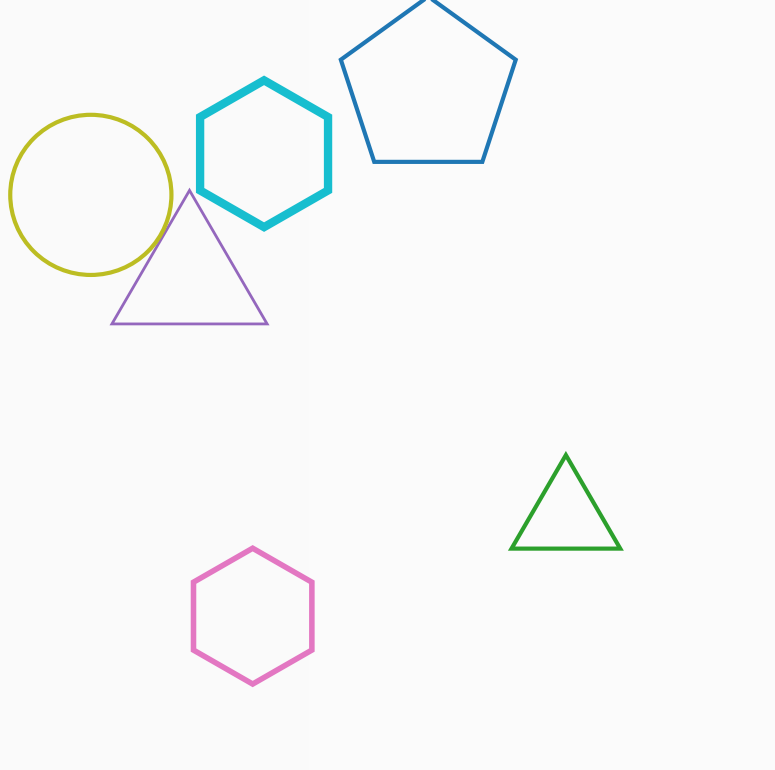[{"shape": "pentagon", "thickness": 1.5, "radius": 0.59, "center": [0.553, 0.886]}, {"shape": "triangle", "thickness": 1.5, "radius": 0.4, "center": [0.73, 0.328]}, {"shape": "triangle", "thickness": 1, "radius": 0.58, "center": [0.245, 0.637]}, {"shape": "hexagon", "thickness": 2, "radius": 0.44, "center": [0.326, 0.2]}, {"shape": "circle", "thickness": 1.5, "radius": 0.52, "center": [0.117, 0.747]}, {"shape": "hexagon", "thickness": 3, "radius": 0.48, "center": [0.341, 0.8]}]